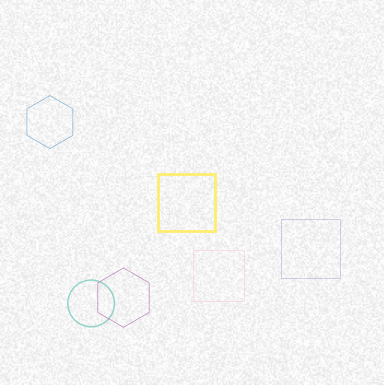[{"shape": "circle", "thickness": 1, "radius": 0.3, "center": [0.237, 0.212]}, {"shape": "square", "thickness": 0.5, "radius": 0.38, "center": [0.806, 0.354]}, {"shape": "hexagon", "thickness": 0.5, "radius": 0.34, "center": [0.13, 0.683]}, {"shape": "square", "thickness": 0.5, "radius": 0.33, "center": [0.567, 0.284]}, {"shape": "hexagon", "thickness": 0.5, "radius": 0.39, "center": [0.321, 0.227]}, {"shape": "square", "thickness": 2, "radius": 0.37, "center": [0.485, 0.475]}]